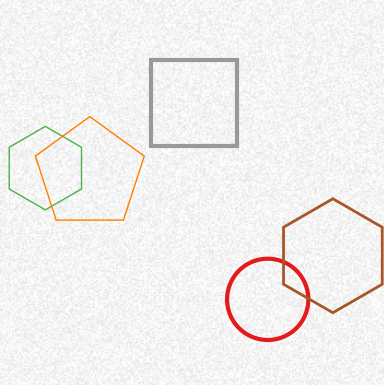[{"shape": "circle", "thickness": 3, "radius": 0.53, "center": [0.695, 0.222]}, {"shape": "hexagon", "thickness": 1, "radius": 0.54, "center": [0.118, 0.563]}, {"shape": "pentagon", "thickness": 1, "radius": 0.74, "center": [0.233, 0.549]}, {"shape": "hexagon", "thickness": 2, "radius": 0.74, "center": [0.865, 0.336]}, {"shape": "square", "thickness": 3, "radius": 0.56, "center": [0.503, 0.731]}]